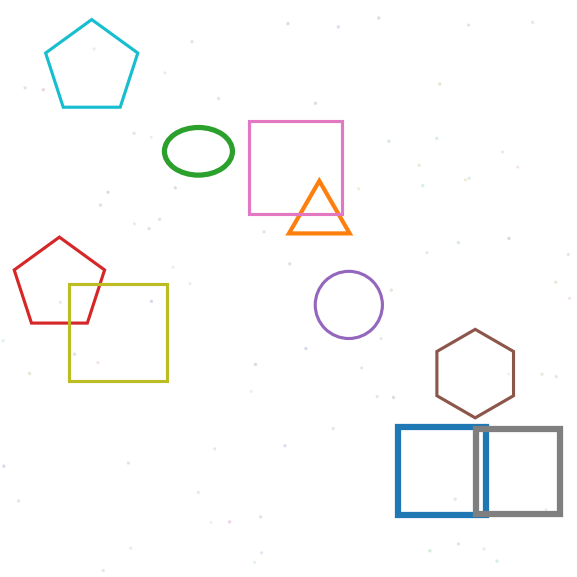[{"shape": "square", "thickness": 3, "radius": 0.38, "center": [0.765, 0.183]}, {"shape": "triangle", "thickness": 2, "radius": 0.3, "center": [0.553, 0.625]}, {"shape": "oval", "thickness": 2.5, "radius": 0.29, "center": [0.344, 0.737]}, {"shape": "pentagon", "thickness": 1.5, "radius": 0.41, "center": [0.103, 0.506]}, {"shape": "circle", "thickness": 1.5, "radius": 0.29, "center": [0.604, 0.471]}, {"shape": "hexagon", "thickness": 1.5, "radius": 0.38, "center": [0.823, 0.352]}, {"shape": "square", "thickness": 1.5, "radius": 0.4, "center": [0.511, 0.71]}, {"shape": "square", "thickness": 3, "radius": 0.36, "center": [0.897, 0.183]}, {"shape": "square", "thickness": 1.5, "radius": 0.42, "center": [0.205, 0.423]}, {"shape": "pentagon", "thickness": 1.5, "radius": 0.42, "center": [0.159, 0.881]}]